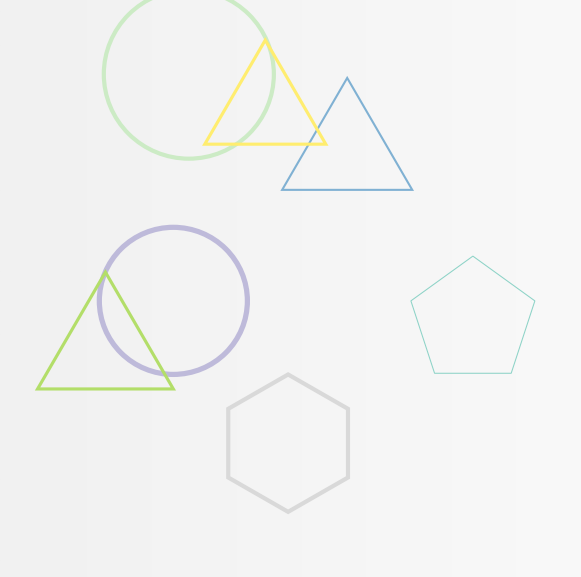[{"shape": "pentagon", "thickness": 0.5, "radius": 0.56, "center": [0.814, 0.443]}, {"shape": "circle", "thickness": 2.5, "radius": 0.64, "center": [0.298, 0.478]}, {"shape": "triangle", "thickness": 1, "radius": 0.65, "center": [0.597, 0.735]}, {"shape": "triangle", "thickness": 1.5, "radius": 0.67, "center": [0.181, 0.393]}, {"shape": "hexagon", "thickness": 2, "radius": 0.59, "center": [0.496, 0.232]}, {"shape": "circle", "thickness": 2, "radius": 0.73, "center": [0.325, 0.871]}, {"shape": "triangle", "thickness": 1.5, "radius": 0.6, "center": [0.456, 0.81]}]